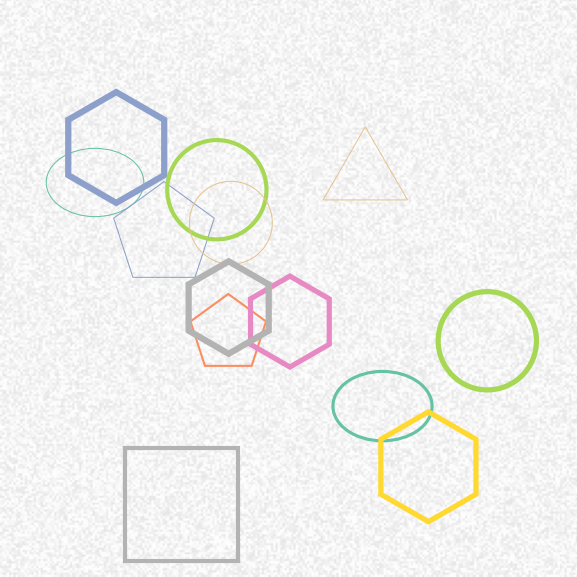[{"shape": "oval", "thickness": 1.5, "radius": 0.43, "center": [0.662, 0.296]}, {"shape": "oval", "thickness": 0.5, "radius": 0.42, "center": [0.165, 0.683]}, {"shape": "pentagon", "thickness": 1, "radius": 0.34, "center": [0.395, 0.421]}, {"shape": "pentagon", "thickness": 0.5, "radius": 0.46, "center": [0.284, 0.593]}, {"shape": "hexagon", "thickness": 3, "radius": 0.48, "center": [0.201, 0.744]}, {"shape": "hexagon", "thickness": 2.5, "radius": 0.39, "center": [0.502, 0.442]}, {"shape": "circle", "thickness": 2.5, "radius": 0.43, "center": [0.844, 0.409]}, {"shape": "circle", "thickness": 2, "radius": 0.43, "center": [0.375, 0.671]}, {"shape": "hexagon", "thickness": 2.5, "radius": 0.48, "center": [0.742, 0.191]}, {"shape": "circle", "thickness": 0.5, "radius": 0.36, "center": [0.4, 0.613]}, {"shape": "triangle", "thickness": 0.5, "radius": 0.42, "center": [0.633, 0.695]}, {"shape": "square", "thickness": 2, "radius": 0.49, "center": [0.315, 0.126]}, {"shape": "hexagon", "thickness": 3, "radius": 0.4, "center": [0.396, 0.467]}]